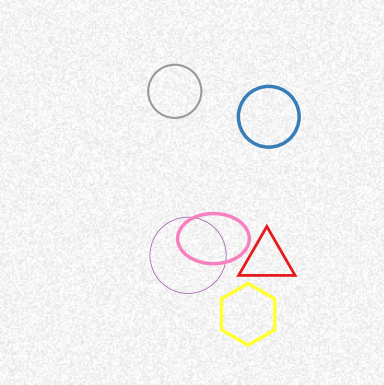[{"shape": "triangle", "thickness": 2, "radius": 0.42, "center": [0.693, 0.327]}, {"shape": "circle", "thickness": 2.5, "radius": 0.39, "center": [0.698, 0.697]}, {"shape": "circle", "thickness": 0.5, "radius": 0.5, "center": [0.488, 0.337]}, {"shape": "hexagon", "thickness": 2.5, "radius": 0.4, "center": [0.645, 0.184]}, {"shape": "oval", "thickness": 2.5, "radius": 0.47, "center": [0.554, 0.38]}, {"shape": "circle", "thickness": 1.5, "radius": 0.35, "center": [0.454, 0.763]}]